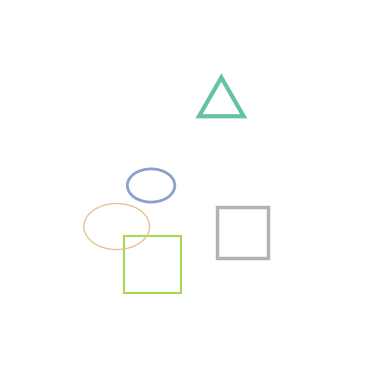[{"shape": "triangle", "thickness": 3, "radius": 0.34, "center": [0.575, 0.732]}, {"shape": "oval", "thickness": 2, "radius": 0.31, "center": [0.392, 0.518]}, {"shape": "square", "thickness": 1.5, "radius": 0.37, "center": [0.397, 0.313]}, {"shape": "oval", "thickness": 1, "radius": 0.43, "center": [0.303, 0.412]}, {"shape": "square", "thickness": 2.5, "radius": 0.33, "center": [0.63, 0.397]}]